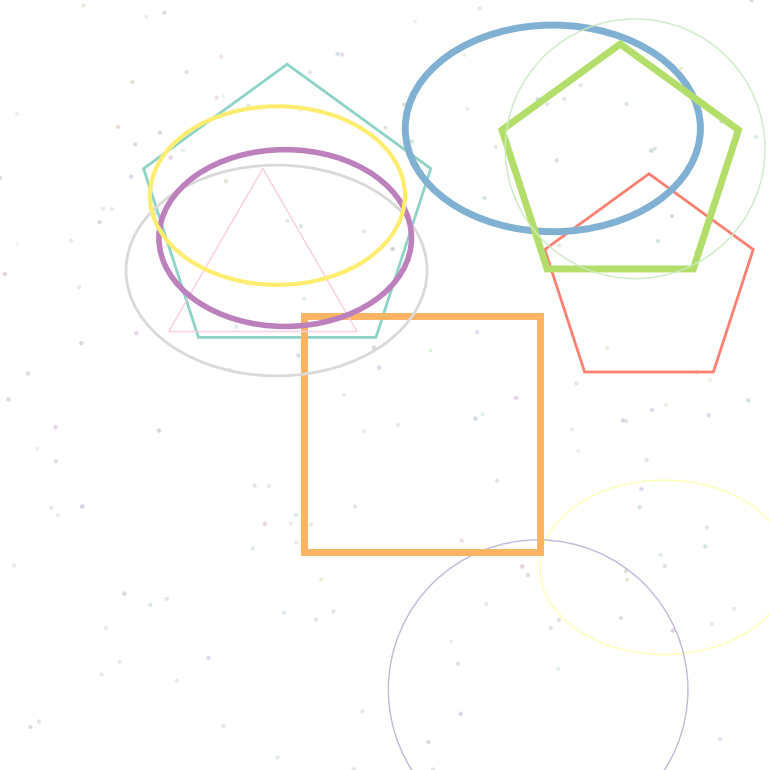[{"shape": "pentagon", "thickness": 1, "radius": 0.98, "center": [0.373, 0.72]}, {"shape": "oval", "thickness": 0.5, "radius": 0.81, "center": [0.862, 0.263]}, {"shape": "circle", "thickness": 0.5, "radius": 0.97, "center": [0.699, 0.104]}, {"shape": "pentagon", "thickness": 1, "radius": 0.71, "center": [0.843, 0.632]}, {"shape": "oval", "thickness": 2.5, "radius": 0.96, "center": [0.718, 0.833]}, {"shape": "square", "thickness": 2.5, "radius": 0.77, "center": [0.548, 0.437]}, {"shape": "pentagon", "thickness": 2.5, "radius": 0.81, "center": [0.805, 0.781]}, {"shape": "triangle", "thickness": 0.5, "radius": 0.71, "center": [0.341, 0.64]}, {"shape": "oval", "thickness": 1, "radius": 0.98, "center": [0.359, 0.649]}, {"shape": "oval", "thickness": 2, "radius": 0.82, "center": [0.37, 0.691]}, {"shape": "circle", "thickness": 0.5, "radius": 0.84, "center": [0.825, 0.807]}, {"shape": "oval", "thickness": 1.5, "radius": 0.83, "center": [0.36, 0.746]}]